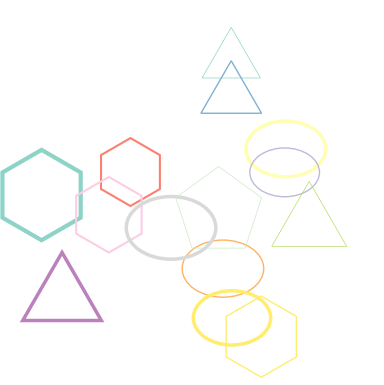[{"shape": "triangle", "thickness": 0.5, "radius": 0.44, "center": [0.601, 0.841]}, {"shape": "hexagon", "thickness": 3, "radius": 0.59, "center": [0.108, 0.493]}, {"shape": "oval", "thickness": 2.5, "radius": 0.52, "center": [0.742, 0.613]}, {"shape": "oval", "thickness": 1, "radius": 0.45, "center": [0.739, 0.552]}, {"shape": "hexagon", "thickness": 1.5, "radius": 0.44, "center": [0.339, 0.553]}, {"shape": "triangle", "thickness": 1, "radius": 0.45, "center": [0.601, 0.751]}, {"shape": "oval", "thickness": 1, "radius": 0.53, "center": [0.579, 0.302]}, {"shape": "triangle", "thickness": 0.5, "radius": 0.56, "center": [0.803, 0.416]}, {"shape": "hexagon", "thickness": 1.5, "radius": 0.49, "center": [0.283, 0.442]}, {"shape": "oval", "thickness": 2.5, "radius": 0.58, "center": [0.444, 0.408]}, {"shape": "triangle", "thickness": 2.5, "radius": 0.59, "center": [0.161, 0.226]}, {"shape": "pentagon", "thickness": 0.5, "radius": 0.59, "center": [0.568, 0.45]}, {"shape": "oval", "thickness": 2.5, "radius": 0.5, "center": [0.603, 0.174]}, {"shape": "hexagon", "thickness": 1, "radius": 0.53, "center": [0.679, 0.126]}]